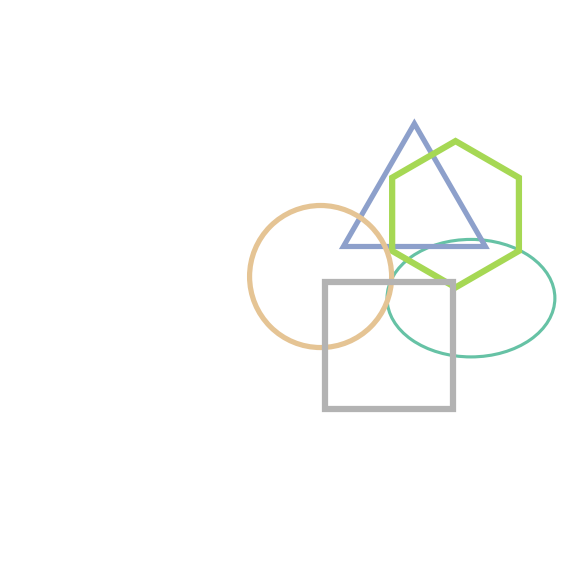[{"shape": "oval", "thickness": 1.5, "radius": 0.73, "center": [0.816, 0.483]}, {"shape": "triangle", "thickness": 2.5, "radius": 0.71, "center": [0.718, 0.643]}, {"shape": "hexagon", "thickness": 3, "radius": 0.63, "center": [0.789, 0.628]}, {"shape": "circle", "thickness": 2.5, "radius": 0.61, "center": [0.555, 0.52]}, {"shape": "square", "thickness": 3, "radius": 0.55, "center": [0.673, 0.401]}]